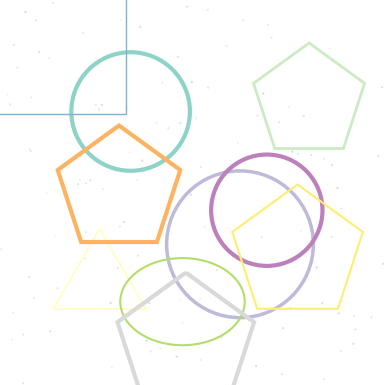[{"shape": "circle", "thickness": 3, "radius": 0.77, "center": [0.339, 0.71]}, {"shape": "triangle", "thickness": 1, "radius": 0.7, "center": [0.259, 0.266]}, {"shape": "circle", "thickness": 2.5, "radius": 0.95, "center": [0.623, 0.366]}, {"shape": "square", "thickness": 1, "radius": 0.84, "center": [0.16, 0.87]}, {"shape": "pentagon", "thickness": 3, "radius": 0.84, "center": [0.309, 0.507]}, {"shape": "oval", "thickness": 1.5, "radius": 0.81, "center": [0.474, 0.216]}, {"shape": "pentagon", "thickness": 3, "radius": 0.93, "center": [0.483, 0.105]}, {"shape": "circle", "thickness": 3, "radius": 0.72, "center": [0.693, 0.454]}, {"shape": "pentagon", "thickness": 2, "radius": 0.76, "center": [0.803, 0.737]}, {"shape": "pentagon", "thickness": 1.5, "radius": 0.89, "center": [0.773, 0.342]}]